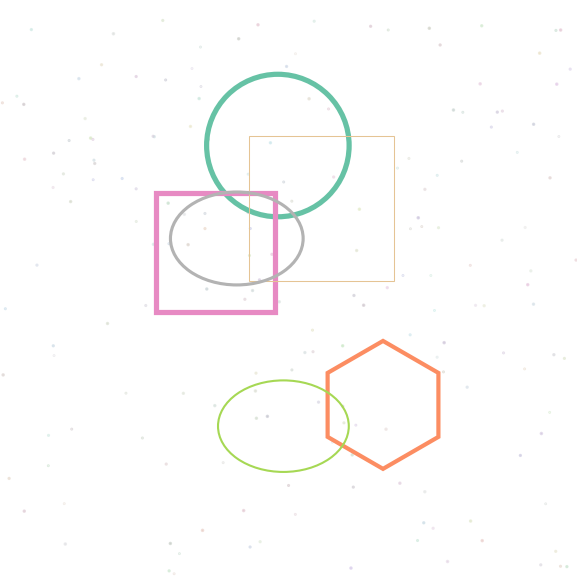[{"shape": "circle", "thickness": 2.5, "radius": 0.62, "center": [0.481, 0.747]}, {"shape": "hexagon", "thickness": 2, "radius": 0.55, "center": [0.663, 0.298]}, {"shape": "square", "thickness": 2.5, "radius": 0.52, "center": [0.373, 0.561]}, {"shape": "oval", "thickness": 1, "radius": 0.57, "center": [0.491, 0.261]}, {"shape": "square", "thickness": 0.5, "radius": 0.63, "center": [0.557, 0.638]}, {"shape": "oval", "thickness": 1.5, "radius": 0.57, "center": [0.41, 0.586]}]